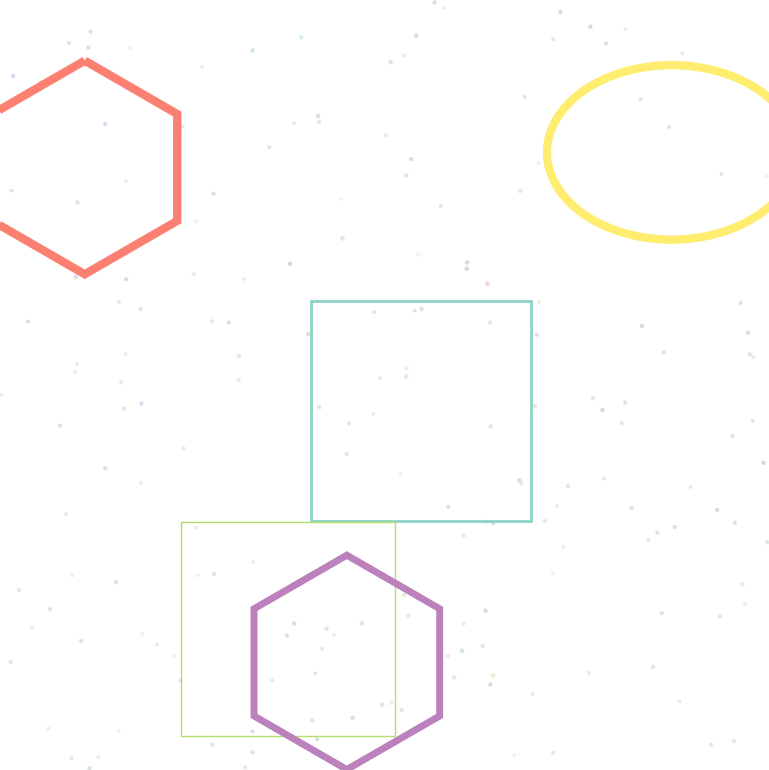[{"shape": "square", "thickness": 1, "radius": 0.72, "center": [0.547, 0.466]}, {"shape": "hexagon", "thickness": 3, "radius": 0.69, "center": [0.11, 0.783]}, {"shape": "square", "thickness": 0.5, "radius": 0.69, "center": [0.374, 0.183]}, {"shape": "hexagon", "thickness": 2.5, "radius": 0.7, "center": [0.45, 0.14]}, {"shape": "oval", "thickness": 3, "radius": 0.81, "center": [0.872, 0.802]}]